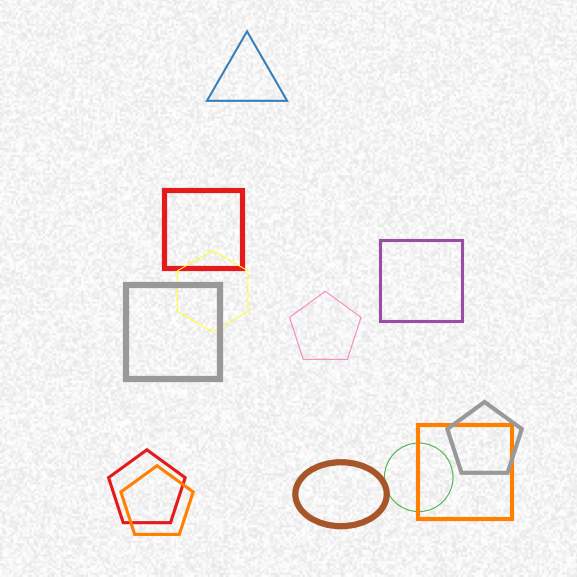[{"shape": "square", "thickness": 2.5, "radius": 0.34, "center": [0.352, 0.602]}, {"shape": "pentagon", "thickness": 1.5, "radius": 0.35, "center": [0.254, 0.151]}, {"shape": "triangle", "thickness": 1, "radius": 0.4, "center": [0.428, 0.865]}, {"shape": "circle", "thickness": 0.5, "radius": 0.3, "center": [0.725, 0.173]}, {"shape": "square", "thickness": 1.5, "radius": 0.35, "center": [0.729, 0.513]}, {"shape": "square", "thickness": 2, "radius": 0.41, "center": [0.805, 0.181]}, {"shape": "pentagon", "thickness": 1.5, "radius": 0.33, "center": [0.272, 0.127]}, {"shape": "hexagon", "thickness": 0.5, "radius": 0.35, "center": [0.368, 0.495]}, {"shape": "oval", "thickness": 3, "radius": 0.4, "center": [0.591, 0.143]}, {"shape": "pentagon", "thickness": 0.5, "radius": 0.33, "center": [0.563, 0.43]}, {"shape": "pentagon", "thickness": 2, "radius": 0.34, "center": [0.839, 0.235]}, {"shape": "square", "thickness": 3, "radius": 0.41, "center": [0.3, 0.425]}]